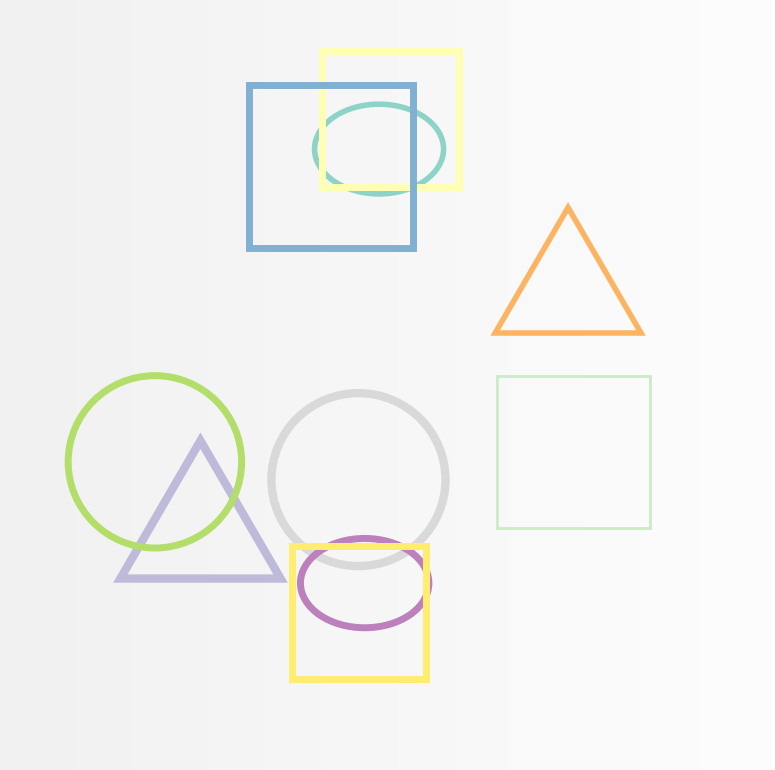[{"shape": "oval", "thickness": 2, "radius": 0.42, "center": [0.489, 0.806]}, {"shape": "square", "thickness": 2.5, "radius": 0.44, "center": [0.504, 0.845]}, {"shape": "triangle", "thickness": 3, "radius": 0.6, "center": [0.259, 0.308]}, {"shape": "square", "thickness": 2.5, "radius": 0.53, "center": [0.428, 0.784]}, {"shape": "triangle", "thickness": 2, "radius": 0.54, "center": [0.733, 0.622]}, {"shape": "circle", "thickness": 2.5, "radius": 0.56, "center": [0.2, 0.4]}, {"shape": "circle", "thickness": 3, "radius": 0.56, "center": [0.463, 0.377]}, {"shape": "oval", "thickness": 2.5, "radius": 0.41, "center": [0.471, 0.243]}, {"shape": "square", "thickness": 1, "radius": 0.49, "center": [0.74, 0.414]}, {"shape": "square", "thickness": 2.5, "radius": 0.43, "center": [0.463, 0.205]}]